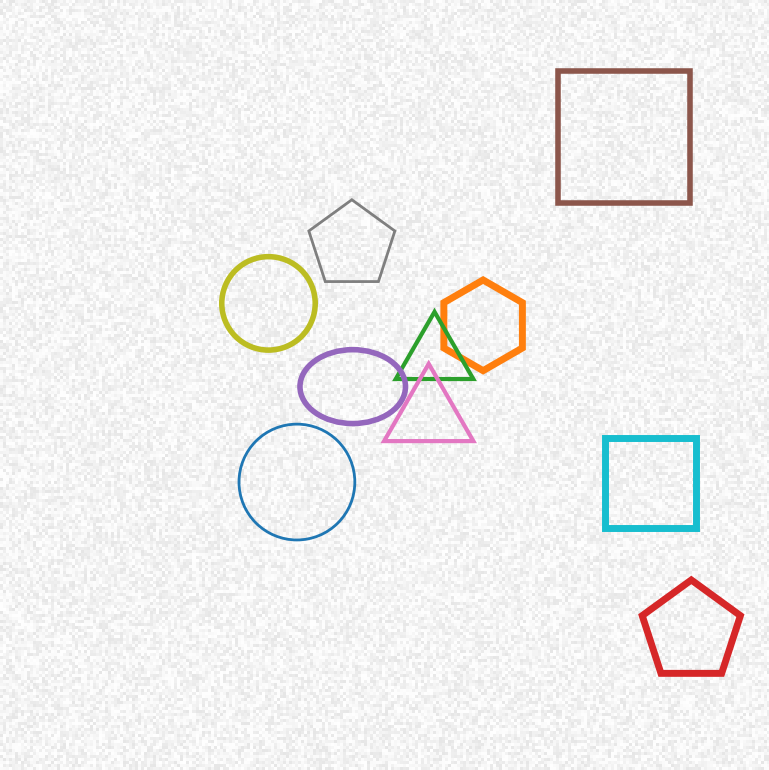[{"shape": "circle", "thickness": 1, "radius": 0.38, "center": [0.386, 0.374]}, {"shape": "hexagon", "thickness": 2.5, "radius": 0.29, "center": [0.627, 0.577]}, {"shape": "triangle", "thickness": 1.5, "radius": 0.29, "center": [0.564, 0.537]}, {"shape": "pentagon", "thickness": 2.5, "radius": 0.34, "center": [0.898, 0.18]}, {"shape": "oval", "thickness": 2, "radius": 0.34, "center": [0.458, 0.498]}, {"shape": "square", "thickness": 2, "radius": 0.43, "center": [0.81, 0.822]}, {"shape": "triangle", "thickness": 1.5, "radius": 0.33, "center": [0.557, 0.461]}, {"shape": "pentagon", "thickness": 1, "radius": 0.29, "center": [0.457, 0.682]}, {"shape": "circle", "thickness": 2, "radius": 0.3, "center": [0.349, 0.606]}, {"shape": "square", "thickness": 2.5, "radius": 0.29, "center": [0.845, 0.373]}]